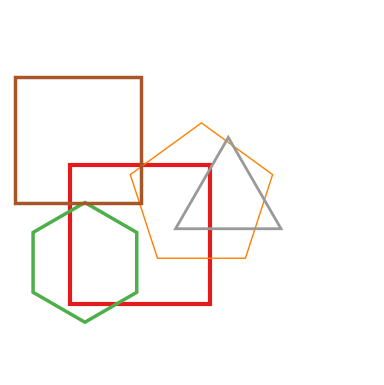[{"shape": "square", "thickness": 3, "radius": 0.9, "center": [0.364, 0.392]}, {"shape": "hexagon", "thickness": 2.5, "radius": 0.78, "center": [0.221, 0.318]}, {"shape": "pentagon", "thickness": 1, "radius": 0.97, "center": [0.523, 0.486]}, {"shape": "square", "thickness": 2.5, "radius": 0.82, "center": [0.203, 0.636]}, {"shape": "triangle", "thickness": 2, "radius": 0.79, "center": [0.593, 0.485]}]